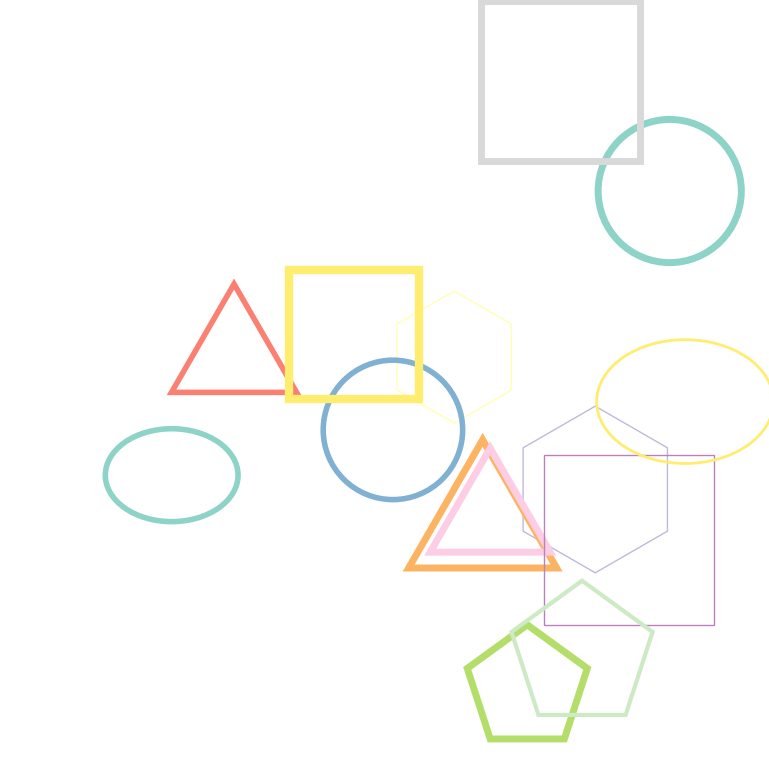[{"shape": "circle", "thickness": 2.5, "radius": 0.46, "center": [0.87, 0.752]}, {"shape": "oval", "thickness": 2, "radius": 0.43, "center": [0.223, 0.383]}, {"shape": "hexagon", "thickness": 0.5, "radius": 0.43, "center": [0.59, 0.536]}, {"shape": "hexagon", "thickness": 0.5, "radius": 0.54, "center": [0.773, 0.364]}, {"shape": "triangle", "thickness": 2, "radius": 0.47, "center": [0.304, 0.537]}, {"shape": "circle", "thickness": 2, "radius": 0.45, "center": [0.51, 0.442]}, {"shape": "triangle", "thickness": 2.5, "radius": 0.55, "center": [0.627, 0.318]}, {"shape": "pentagon", "thickness": 2.5, "radius": 0.41, "center": [0.685, 0.107]}, {"shape": "triangle", "thickness": 2.5, "radius": 0.45, "center": [0.637, 0.328]}, {"shape": "square", "thickness": 2.5, "radius": 0.52, "center": [0.728, 0.895]}, {"shape": "square", "thickness": 0.5, "radius": 0.55, "center": [0.817, 0.298]}, {"shape": "pentagon", "thickness": 1.5, "radius": 0.48, "center": [0.756, 0.149]}, {"shape": "square", "thickness": 3, "radius": 0.42, "center": [0.46, 0.566]}, {"shape": "oval", "thickness": 1, "radius": 0.57, "center": [0.89, 0.478]}]